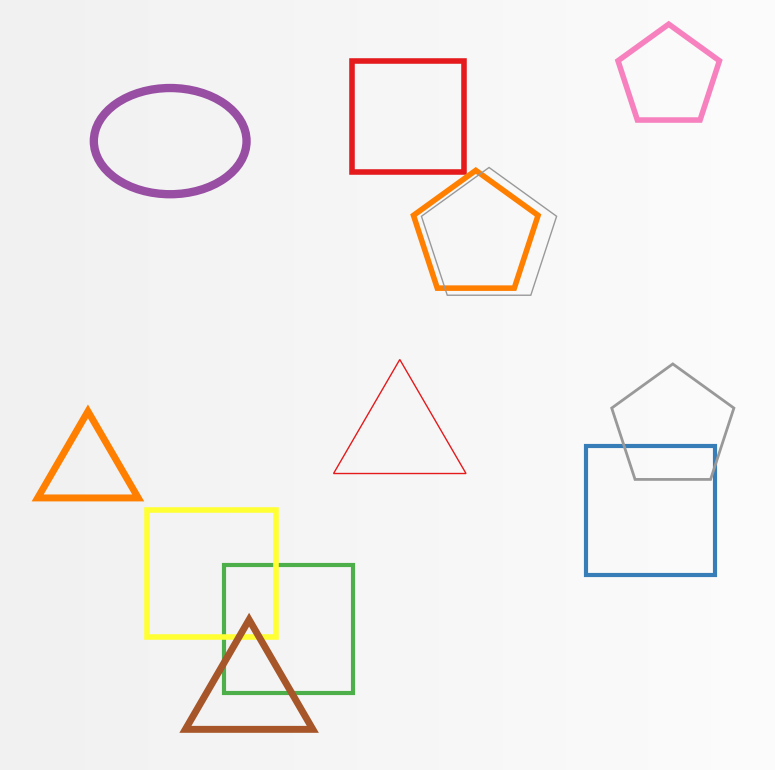[{"shape": "square", "thickness": 2, "radius": 0.36, "center": [0.527, 0.849]}, {"shape": "triangle", "thickness": 0.5, "radius": 0.49, "center": [0.516, 0.434]}, {"shape": "square", "thickness": 1.5, "radius": 0.42, "center": [0.839, 0.337]}, {"shape": "square", "thickness": 1.5, "radius": 0.42, "center": [0.372, 0.184]}, {"shape": "oval", "thickness": 3, "radius": 0.49, "center": [0.22, 0.817]}, {"shape": "pentagon", "thickness": 2, "radius": 0.42, "center": [0.614, 0.694]}, {"shape": "triangle", "thickness": 2.5, "radius": 0.37, "center": [0.113, 0.391]}, {"shape": "square", "thickness": 2, "radius": 0.41, "center": [0.273, 0.255]}, {"shape": "triangle", "thickness": 2.5, "radius": 0.47, "center": [0.321, 0.1]}, {"shape": "pentagon", "thickness": 2, "radius": 0.34, "center": [0.863, 0.9]}, {"shape": "pentagon", "thickness": 1, "radius": 0.41, "center": [0.868, 0.444]}, {"shape": "pentagon", "thickness": 0.5, "radius": 0.46, "center": [0.631, 0.691]}]